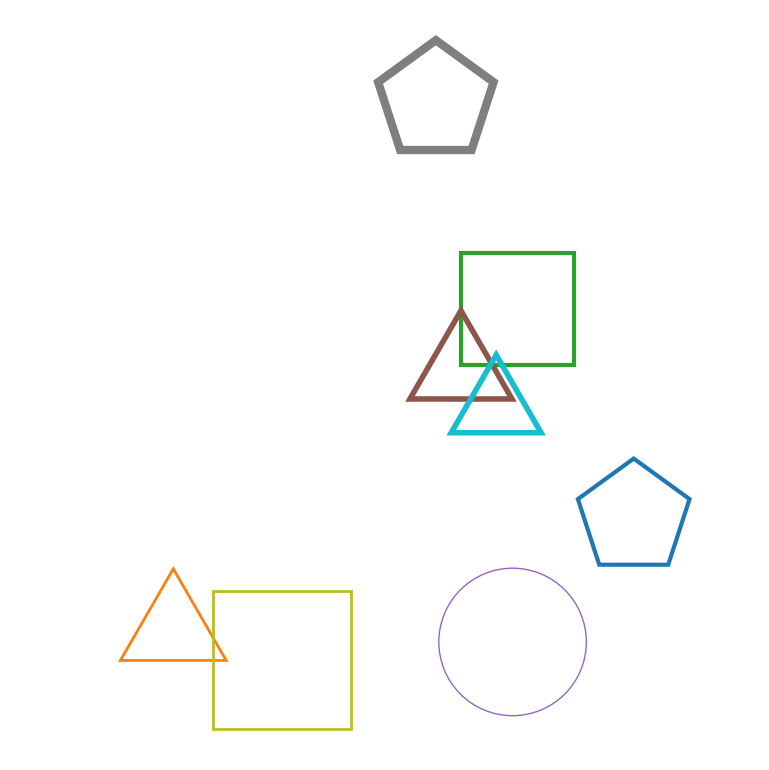[{"shape": "pentagon", "thickness": 1.5, "radius": 0.38, "center": [0.823, 0.328]}, {"shape": "triangle", "thickness": 1, "radius": 0.4, "center": [0.225, 0.182]}, {"shape": "square", "thickness": 1.5, "radius": 0.37, "center": [0.673, 0.599]}, {"shape": "circle", "thickness": 0.5, "radius": 0.48, "center": [0.666, 0.166]}, {"shape": "triangle", "thickness": 2, "radius": 0.38, "center": [0.599, 0.52]}, {"shape": "pentagon", "thickness": 3, "radius": 0.39, "center": [0.566, 0.869]}, {"shape": "square", "thickness": 1, "radius": 0.45, "center": [0.366, 0.143]}, {"shape": "triangle", "thickness": 2, "radius": 0.34, "center": [0.644, 0.472]}]